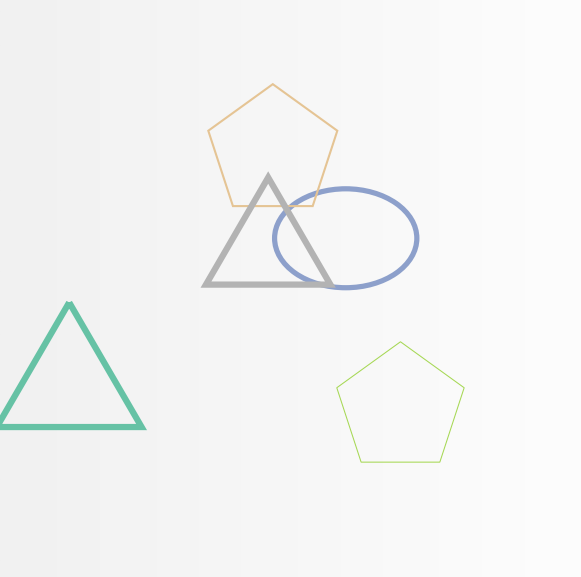[{"shape": "triangle", "thickness": 3, "radius": 0.72, "center": [0.119, 0.332]}, {"shape": "oval", "thickness": 2.5, "radius": 0.61, "center": [0.595, 0.587]}, {"shape": "pentagon", "thickness": 0.5, "radius": 0.58, "center": [0.689, 0.292]}, {"shape": "pentagon", "thickness": 1, "radius": 0.58, "center": [0.469, 0.737]}, {"shape": "triangle", "thickness": 3, "radius": 0.62, "center": [0.461, 0.568]}]